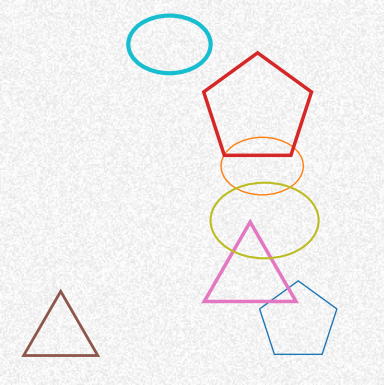[{"shape": "pentagon", "thickness": 1, "radius": 0.53, "center": [0.775, 0.165]}, {"shape": "oval", "thickness": 1, "radius": 0.53, "center": [0.681, 0.569]}, {"shape": "pentagon", "thickness": 2.5, "radius": 0.74, "center": [0.669, 0.716]}, {"shape": "triangle", "thickness": 2, "radius": 0.56, "center": [0.158, 0.132]}, {"shape": "triangle", "thickness": 2.5, "radius": 0.69, "center": [0.65, 0.286]}, {"shape": "oval", "thickness": 1.5, "radius": 0.7, "center": [0.687, 0.427]}, {"shape": "oval", "thickness": 3, "radius": 0.53, "center": [0.44, 0.885]}]